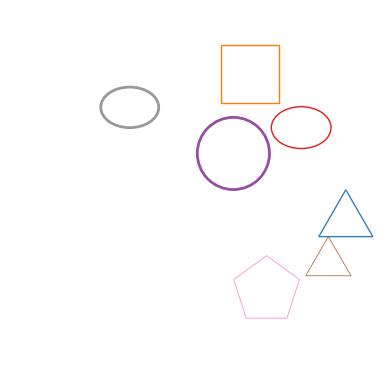[{"shape": "oval", "thickness": 1, "radius": 0.39, "center": [0.782, 0.669]}, {"shape": "triangle", "thickness": 1, "radius": 0.41, "center": [0.898, 0.426]}, {"shape": "circle", "thickness": 2, "radius": 0.47, "center": [0.606, 0.601]}, {"shape": "square", "thickness": 1, "radius": 0.38, "center": [0.65, 0.807]}, {"shape": "triangle", "thickness": 0.5, "radius": 0.34, "center": [0.853, 0.318]}, {"shape": "pentagon", "thickness": 0.5, "radius": 0.45, "center": [0.692, 0.246]}, {"shape": "oval", "thickness": 2, "radius": 0.38, "center": [0.337, 0.721]}]